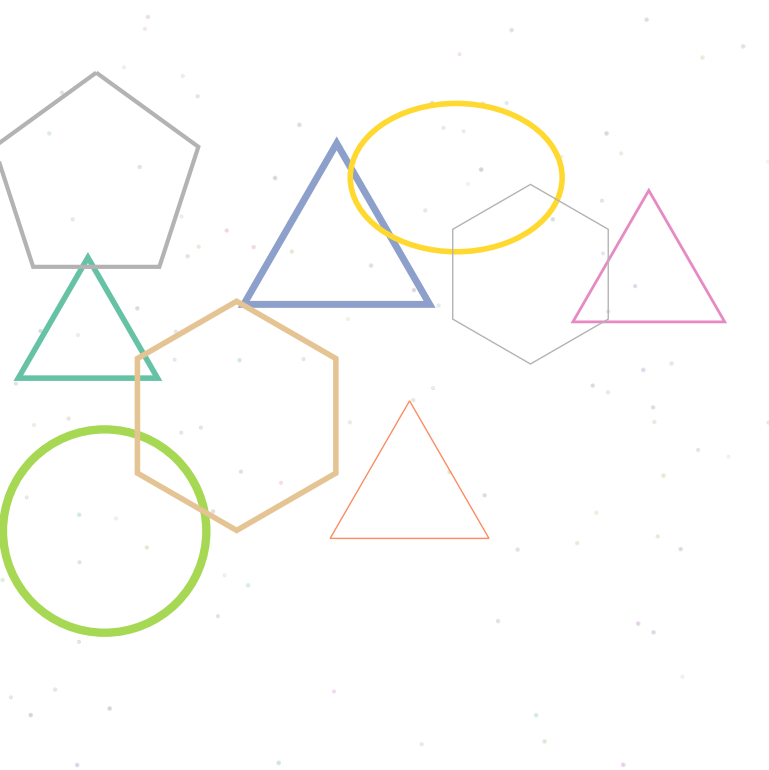[{"shape": "triangle", "thickness": 2, "radius": 0.52, "center": [0.114, 0.561]}, {"shape": "triangle", "thickness": 0.5, "radius": 0.6, "center": [0.532, 0.36]}, {"shape": "triangle", "thickness": 2.5, "radius": 0.7, "center": [0.437, 0.674]}, {"shape": "triangle", "thickness": 1, "radius": 0.57, "center": [0.843, 0.639]}, {"shape": "circle", "thickness": 3, "radius": 0.66, "center": [0.136, 0.31]}, {"shape": "oval", "thickness": 2, "radius": 0.69, "center": [0.592, 0.769]}, {"shape": "hexagon", "thickness": 2, "radius": 0.74, "center": [0.307, 0.46]}, {"shape": "pentagon", "thickness": 1.5, "radius": 0.7, "center": [0.125, 0.766]}, {"shape": "hexagon", "thickness": 0.5, "radius": 0.58, "center": [0.689, 0.644]}]